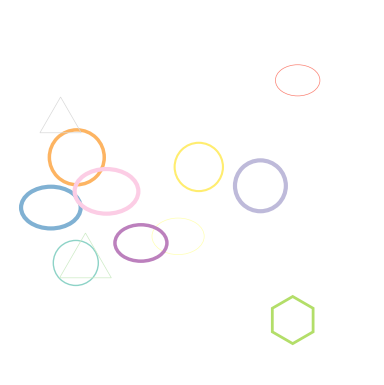[{"shape": "circle", "thickness": 1, "radius": 0.29, "center": [0.197, 0.317]}, {"shape": "oval", "thickness": 0.5, "radius": 0.34, "center": [0.463, 0.386]}, {"shape": "circle", "thickness": 3, "radius": 0.33, "center": [0.676, 0.517]}, {"shape": "oval", "thickness": 0.5, "radius": 0.29, "center": [0.773, 0.791]}, {"shape": "oval", "thickness": 3, "radius": 0.39, "center": [0.132, 0.461]}, {"shape": "circle", "thickness": 2.5, "radius": 0.36, "center": [0.199, 0.591]}, {"shape": "hexagon", "thickness": 2, "radius": 0.31, "center": [0.76, 0.169]}, {"shape": "oval", "thickness": 3, "radius": 0.41, "center": [0.277, 0.503]}, {"shape": "triangle", "thickness": 0.5, "radius": 0.31, "center": [0.157, 0.686]}, {"shape": "oval", "thickness": 2.5, "radius": 0.34, "center": [0.366, 0.369]}, {"shape": "triangle", "thickness": 0.5, "radius": 0.39, "center": [0.222, 0.317]}, {"shape": "circle", "thickness": 1.5, "radius": 0.31, "center": [0.516, 0.566]}]